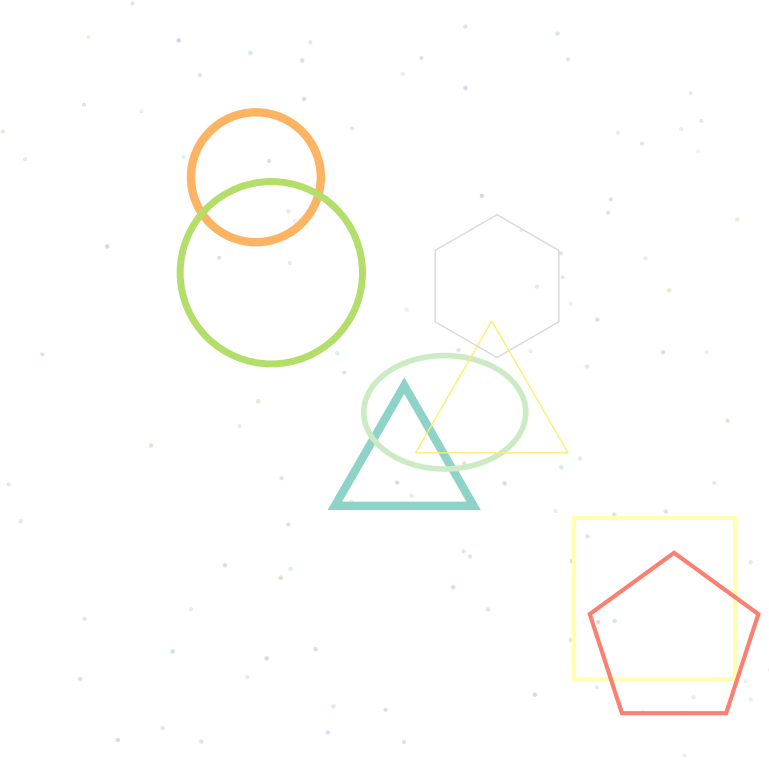[{"shape": "triangle", "thickness": 3, "radius": 0.52, "center": [0.525, 0.395]}, {"shape": "square", "thickness": 1.5, "radius": 0.52, "center": [0.85, 0.222]}, {"shape": "pentagon", "thickness": 1.5, "radius": 0.58, "center": [0.875, 0.167]}, {"shape": "circle", "thickness": 3, "radius": 0.42, "center": [0.332, 0.77]}, {"shape": "circle", "thickness": 2.5, "radius": 0.59, "center": [0.352, 0.646]}, {"shape": "hexagon", "thickness": 0.5, "radius": 0.46, "center": [0.645, 0.628]}, {"shape": "oval", "thickness": 2, "radius": 0.53, "center": [0.578, 0.465]}, {"shape": "triangle", "thickness": 0.5, "radius": 0.57, "center": [0.639, 0.469]}]